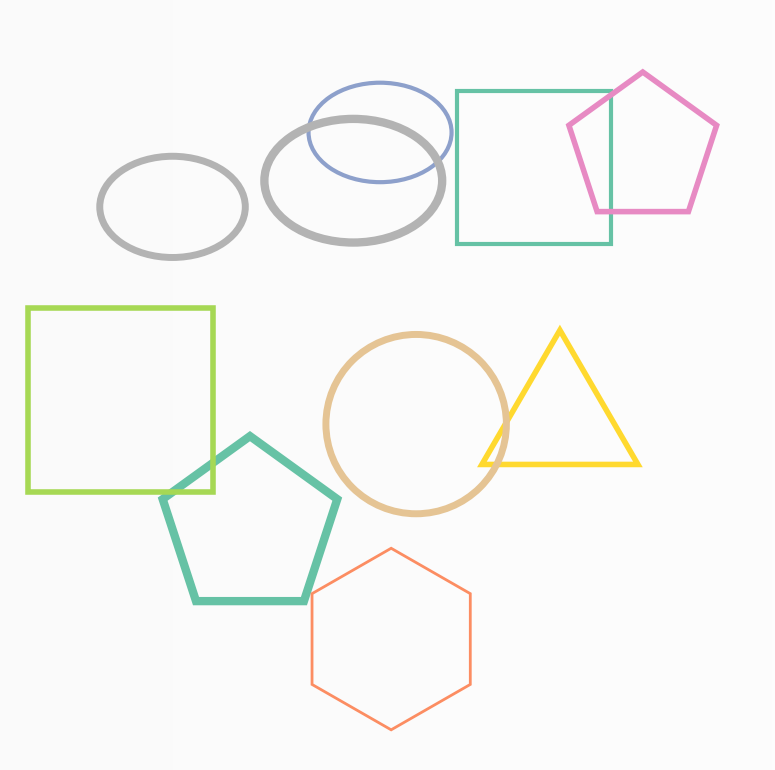[{"shape": "pentagon", "thickness": 3, "radius": 0.59, "center": [0.323, 0.315]}, {"shape": "square", "thickness": 1.5, "radius": 0.5, "center": [0.689, 0.783]}, {"shape": "hexagon", "thickness": 1, "radius": 0.59, "center": [0.505, 0.17]}, {"shape": "oval", "thickness": 1.5, "radius": 0.46, "center": [0.49, 0.828]}, {"shape": "pentagon", "thickness": 2, "radius": 0.5, "center": [0.829, 0.806]}, {"shape": "square", "thickness": 2, "radius": 0.6, "center": [0.156, 0.481]}, {"shape": "triangle", "thickness": 2, "radius": 0.58, "center": [0.722, 0.455]}, {"shape": "circle", "thickness": 2.5, "radius": 0.58, "center": [0.537, 0.449]}, {"shape": "oval", "thickness": 3, "radius": 0.57, "center": [0.456, 0.765]}, {"shape": "oval", "thickness": 2.5, "radius": 0.47, "center": [0.223, 0.731]}]